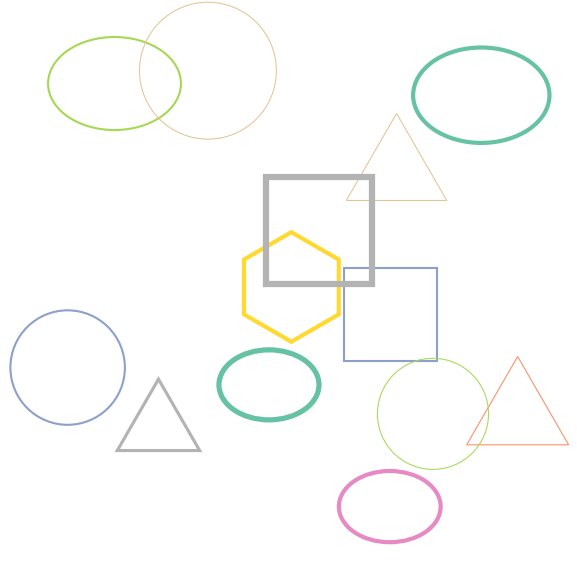[{"shape": "oval", "thickness": 2.5, "radius": 0.43, "center": [0.466, 0.333]}, {"shape": "oval", "thickness": 2, "radius": 0.59, "center": [0.833, 0.834]}, {"shape": "triangle", "thickness": 0.5, "radius": 0.51, "center": [0.896, 0.28]}, {"shape": "circle", "thickness": 1, "radius": 0.5, "center": [0.117, 0.363]}, {"shape": "square", "thickness": 1, "radius": 0.4, "center": [0.675, 0.454]}, {"shape": "oval", "thickness": 2, "radius": 0.44, "center": [0.675, 0.122]}, {"shape": "oval", "thickness": 1, "radius": 0.58, "center": [0.198, 0.854]}, {"shape": "circle", "thickness": 0.5, "radius": 0.48, "center": [0.75, 0.283]}, {"shape": "hexagon", "thickness": 2, "radius": 0.47, "center": [0.505, 0.502]}, {"shape": "triangle", "thickness": 0.5, "radius": 0.5, "center": [0.687, 0.702]}, {"shape": "circle", "thickness": 0.5, "radius": 0.59, "center": [0.36, 0.877]}, {"shape": "triangle", "thickness": 1.5, "radius": 0.41, "center": [0.274, 0.26]}, {"shape": "square", "thickness": 3, "radius": 0.46, "center": [0.552, 0.6]}]